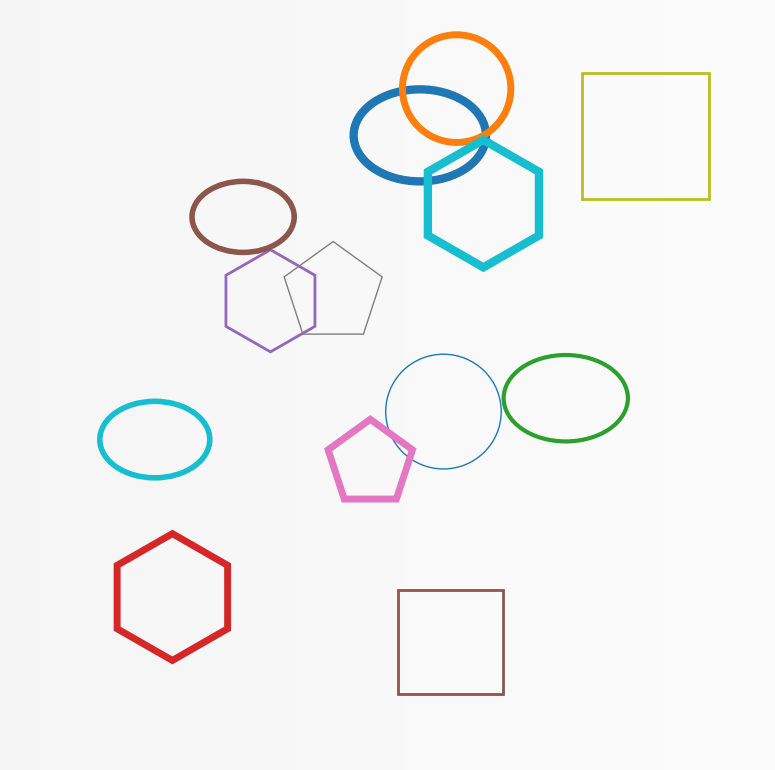[{"shape": "circle", "thickness": 0.5, "radius": 0.37, "center": [0.572, 0.465]}, {"shape": "oval", "thickness": 3, "radius": 0.43, "center": [0.542, 0.824]}, {"shape": "circle", "thickness": 2.5, "radius": 0.35, "center": [0.589, 0.885]}, {"shape": "oval", "thickness": 1.5, "radius": 0.4, "center": [0.73, 0.483]}, {"shape": "hexagon", "thickness": 2.5, "radius": 0.41, "center": [0.222, 0.225]}, {"shape": "hexagon", "thickness": 1, "radius": 0.33, "center": [0.349, 0.609]}, {"shape": "oval", "thickness": 2, "radius": 0.33, "center": [0.314, 0.718]}, {"shape": "square", "thickness": 1, "radius": 0.34, "center": [0.581, 0.166]}, {"shape": "pentagon", "thickness": 2.5, "radius": 0.29, "center": [0.478, 0.398]}, {"shape": "pentagon", "thickness": 0.5, "radius": 0.33, "center": [0.43, 0.62]}, {"shape": "square", "thickness": 1, "radius": 0.41, "center": [0.832, 0.824]}, {"shape": "hexagon", "thickness": 3, "radius": 0.41, "center": [0.624, 0.736]}, {"shape": "oval", "thickness": 2, "radius": 0.35, "center": [0.2, 0.429]}]